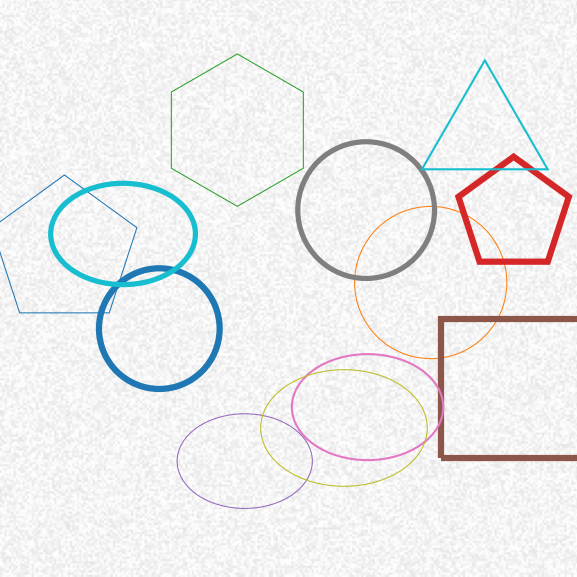[{"shape": "circle", "thickness": 3, "radius": 0.52, "center": [0.276, 0.43]}, {"shape": "pentagon", "thickness": 0.5, "radius": 0.66, "center": [0.112, 0.564]}, {"shape": "circle", "thickness": 0.5, "radius": 0.66, "center": [0.746, 0.51]}, {"shape": "hexagon", "thickness": 0.5, "radius": 0.66, "center": [0.411, 0.774]}, {"shape": "pentagon", "thickness": 3, "radius": 0.5, "center": [0.889, 0.627]}, {"shape": "oval", "thickness": 0.5, "radius": 0.59, "center": [0.424, 0.201]}, {"shape": "square", "thickness": 3, "radius": 0.6, "center": [0.884, 0.326]}, {"shape": "oval", "thickness": 1, "radius": 0.66, "center": [0.636, 0.294]}, {"shape": "circle", "thickness": 2.5, "radius": 0.59, "center": [0.634, 0.635]}, {"shape": "oval", "thickness": 0.5, "radius": 0.72, "center": [0.596, 0.258]}, {"shape": "oval", "thickness": 2.5, "radius": 0.63, "center": [0.213, 0.594]}, {"shape": "triangle", "thickness": 1, "radius": 0.63, "center": [0.84, 0.769]}]